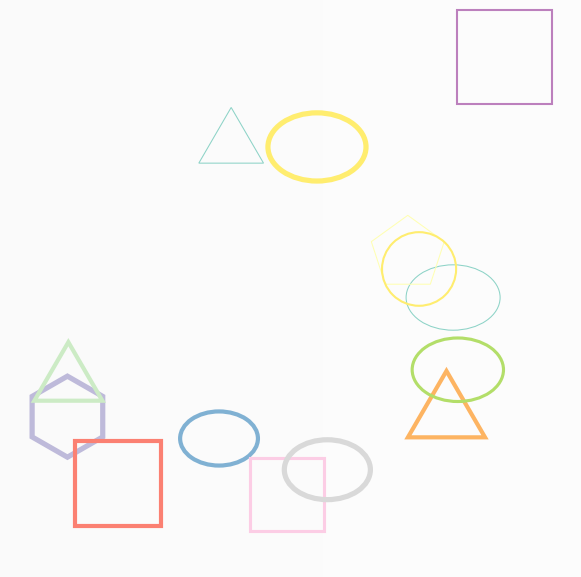[{"shape": "triangle", "thickness": 0.5, "radius": 0.32, "center": [0.398, 0.749]}, {"shape": "oval", "thickness": 0.5, "radius": 0.4, "center": [0.78, 0.484]}, {"shape": "pentagon", "thickness": 0.5, "radius": 0.33, "center": [0.702, 0.56]}, {"shape": "hexagon", "thickness": 2.5, "radius": 0.35, "center": [0.116, 0.278]}, {"shape": "square", "thickness": 2, "radius": 0.37, "center": [0.203, 0.162]}, {"shape": "oval", "thickness": 2, "radius": 0.33, "center": [0.377, 0.24]}, {"shape": "triangle", "thickness": 2, "radius": 0.38, "center": [0.768, 0.28]}, {"shape": "oval", "thickness": 1.5, "radius": 0.39, "center": [0.788, 0.359]}, {"shape": "square", "thickness": 1.5, "radius": 0.32, "center": [0.494, 0.143]}, {"shape": "oval", "thickness": 2.5, "radius": 0.37, "center": [0.563, 0.186]}, {"shape": "square", "thickness": 1, "radius": 0.41, "center": [0.868, 0.9]}, {"shape": "triangle", "thickness": 2, "radius": 0.34, "center": [0.118, 0.339]}, {"shape": "circle", "thickness": 1, "radius": 0.32, "center": [0.721, 0.533]}, {"shape": "oval", "thickness": 2.5, "radius": 0.42, "center": [0.545, 0.745]}]